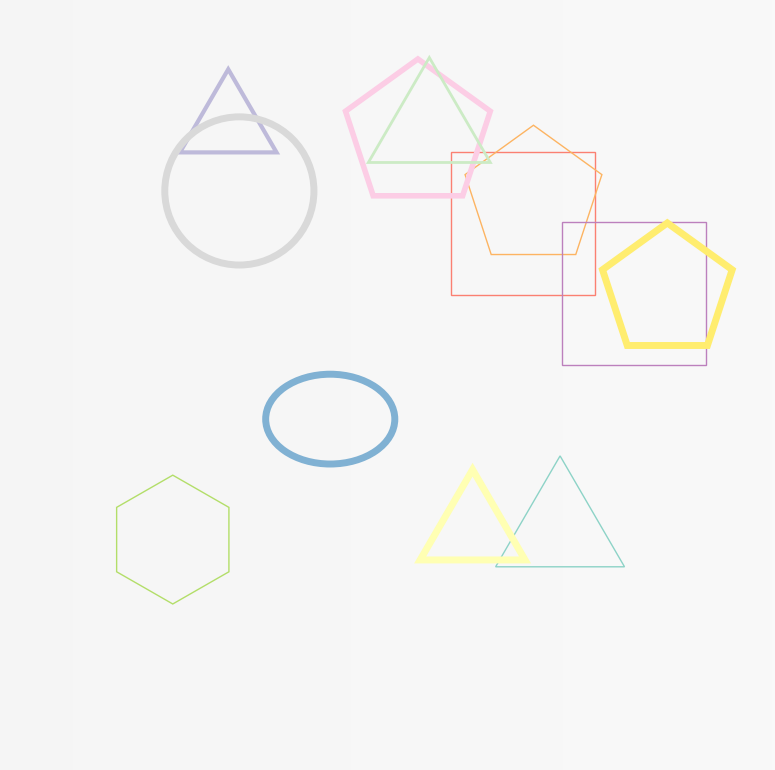[{"shape": "triangle", "thickness": 0.5, "radius": 0.48, "center": [0.723, 0.312]}, {"shape": "triangle", "thickness": 2.5, "radius": 0.39, "center": [0.61, 0.312]}, {"shape": "triangle", "thickness": 1.5, "radius": 0.36, "center": [0.295, 0.838]}, {"shape": "square", "thickness": 0.5, "radius": 0.46, "center": [0.675, 0.71]}, {"shape": "oval", "thickness": 2.5, "radius": 0.42, "center": [0.426, 0.456]}, {"shape": "pentagon", "thickness": 0.5, "radius": 0.46, "center": [0.688, 0.745]}, {"shape": "hexagon", "thickness": 0.5, "radius": 0.42, "center": [0.223, 0.299]}, {"shape": "pentagon", "thickness": 2, "radius": 0.49, "center": [0.539, 0.825]}, {"shape": "circle", "thickness": 2.5, "radius": 0.48, "center": [0.309, 0.752]}, {"shape": "square", "thickness": 0.5, "radius": 0.47, "center": [0.818, 0.619]}, {"shape": "triangle", "thickness": 1, "radius": 0.45, "center": [0.554, 0.834]}, {"shape": "pentagon", "thickness": 2.5, "radius": 0.44, "center": [0.861, 0.622]}]